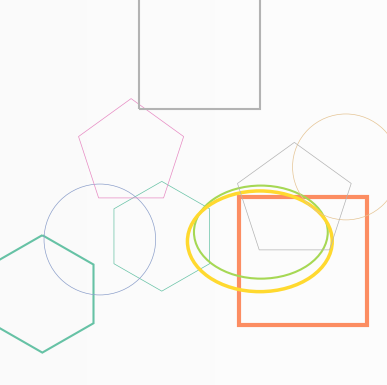[{"shape": "hexagon", "thickness": 1.5, "radius": 0.76, "center": [0.109, 0.237]}, {"shape": "hexagon", "thickness": 0.5, "radius": 0.71, "center": [0.418, 0.386]}, {"shape": "square", "thickness": 3, "radius": 0.83, "center": [0.781, 0.322]}, {"shape": "circle", "thickness": 0.5, "radius": 0.72, "center": [0.258, 0.378]}, {"shape": "pentagon", "thickness": 0.5, "radius": 0.71, "center": [0.338, 0.601]}, {"shape": "oval", "thickness": 1.5, "radius": 0.86, "center": [0.673, 0.397]}, {"shape": "oval", "thickness": 2.5, "radius": 0.93, "center": [0.671, 0.373]}, {"shape": "circle", "thickness": 0.5, "radius": 0.69, "center": [0.893, 0.566]}, {"shape": "pentagon", "thickness": 0.5, "radius": 0.77, "center": [0.76, 0.476]}, {"shape": "square", "thickness": 1.5, "radius": 0.78, "center": [0.514, 0.873]}]